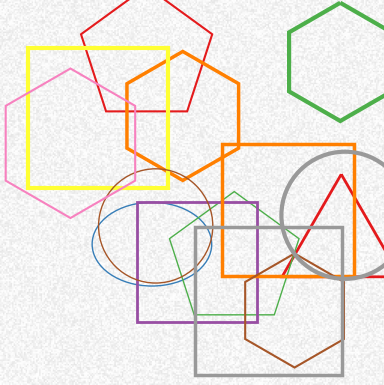[{"shape": "pentagon", "thickness": 1.5, "radius": 0.9, "center": [0.381, 0.856]}, {"shape": "triangle", "thickness": 2, "radius": 0.89, "center": [0.886, 0.37]}, {"shape": "oval", "thickness": 1, "radius": 0.78, "center": [0.395, 0.366]}, {"shape": "hexagon", "thickness": 3, "radius": 0.77, "center": [0.884, 0.839]}, {"shape": "pentagon", "thickness": 1, "radius": 0.88, "center": [0.608, 0.325]}, {"shape": "square", "thickness": 2, "radius": 0.78, "center": [0.512, 0.319]}, {"shape": "hexagon", "thickness": 2.5, "radius": 0.84, "center": [0.475, 0.699]}, {"shape": "square", "thickness": 2.5, "radius": 0.86, "center": [0.749, 0.454]}, {"shape": "square", "thickness": 3, "radius": 0.91, "center": [0.254, 0.694]}, {"shape": "hexagon", "thickness": 1.5, "radius": 0.74, "center": [0.765, 0.194]}, {"shape": "circle", "thickness": 1, "radius": 0.74, "center": [0.404, 0.413]}, {"shape": "hexagon", "thickness": 1.5, "radius": 0.97, "center": [0.183, 0.628]}, {"shape": "circle", "thickness": 3, "radius": 0.83, "center": [0.896, 0.441]}, {"shape": "square", "thickness": 2.5, "radius": 0.96, "center": [0.698, 0.218]}]